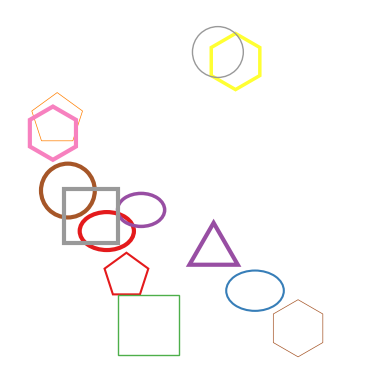[{"shape": "pentagon", "thickness": 1.5, "radius": 0.3, "center": [0.328, 0.284]}, {"shape": "oval", "thickness": 3, "radius": 0.35, "center": [0.277, 0.4]}, {"shape": "oval", "thickness": 1.5, "radius": 0.37, "center": [0.662, 0.245]}, {"shape": "square", "thickness": 1, "radius": 0.39, "center": [0.386, 0.156]}, {"shape": "triangle", "thickness": 3, "radius": 0.36, "center": [0.555, 0.349]}, {"shape": "oval", "thickness": 2.5, "radius": 0.31, "center": [0.366, 0.455]}, {"shape": "pentagon", "thickness": 0.5, "radius": 0.35, "center": [0.148, 0.69]}, {"shape": "hexagon", "thickness": 2.5, "radius": 0.36, "center": [0.612, 0.84]}, {"shape": "hexagon", "thickness": 0.5, "radius": 0.37, "center": [0.774, 0.147]}, {"shape": "circle", "thickness": 3, "radius": 0.35, "center": [0.176, 0.505]}, {"shape": "hexagon", "thickness": 3, "radius": 0.35, "center": [0.137, 0.654]}, {"shape": "square", "thickness": 3, "radius": 0.35, "center": [0.237, 0.438]}, {"shape": "circle", "thickness": 1, "radius": 0.33, "center": [0.566, 0.865]}]